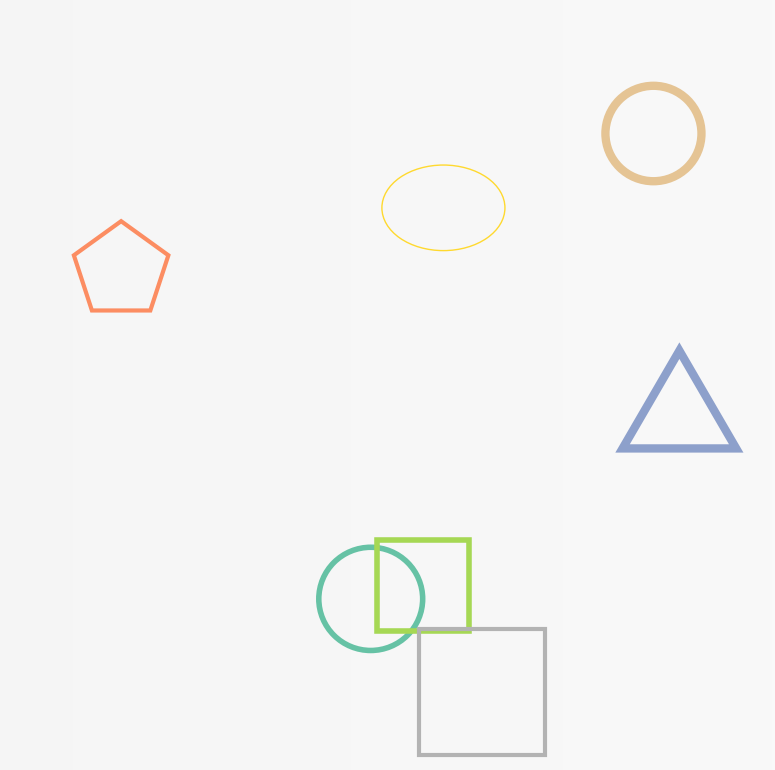[{"shape": "circle", "thickness": 2, "radius": 0.34, "center": [0.478, 0.222]}, {"shape": "pentagon", "thickness": 1.5, "radius": 0.32, "center": [0.156, 0.649]}, {"shape": "triangle", "thickness": 3, "radius": 0.42, "center": [0.877, 0.46]}, {"shape": "square", "thickness": 2, "radius": 0.29, "center": [0.546, 0.24]}, {"shape": "oval", "thickness": 0.5, "radius": 0.4, "center": [0.572, 0.73]}, {"shape": "circle", "thickness": 3, "radius": 0.31, "center": [0.843, 0.827]}, {"shape": "square", "thickness": 1.5, "radius": 0.41, "center": [0.622, 0.101]}]